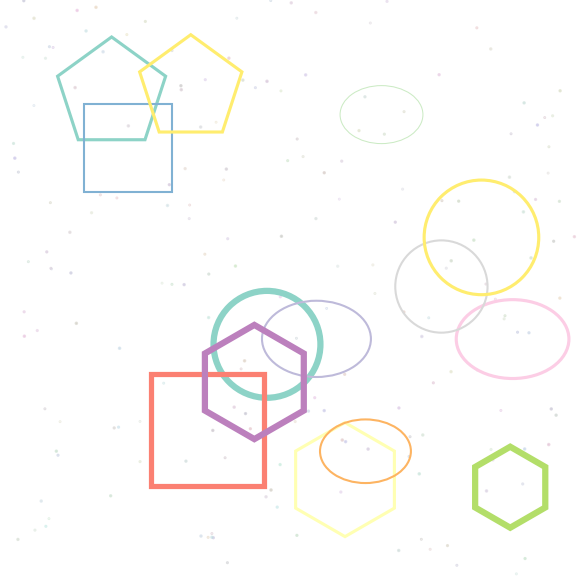[{"shape": "pentagon", "thickness": 1.5, "radius": 0.49, "center": [0.193, 0.837]}, {"shape": "circle", "thickness": 3, "radius": 0.46, "center": [0.462, 0.403]}, {"shape": "hexagon", "thickness": 1.5, "radius": 0.49, "center": [0.597, 0.169]}, {"shape": "oval", "thickness": 1, "radius": 0.47, "center": [0.548, 0.412]}, {"shape": "square", "thickness": 2.5, "radius": 0.49, "center": [0.36, 0.255]}, {"shape": "square", "thickness": 1, "radius": 0.38, "center": [0.222, 0.742]}, {"shape": "oval", "thickness": 1, "radius": 0.39, "center": [0.633, 0.218]}, {"shape": "hexagon", "thickness": 3, "radius": 0.35, "center": [0.883, 0.155]}, {"shape": "oval", "thickness": 1.5, "radius": 0.49, "center": [0.888, 0.412]}, {"shape": "circle", "thickness": 1, "radius": 0.4, "center": [0.764, 0.503]}, {"shape": "hexagon", "thickness": 3, "radius": 0.49, "center": [0.44, 0.338]}, {"shape": "oval", "thickness": 0.5, "radius": 0.36, "center": [0.661, 0.801]}, {"shape": "circle", "thickness": 1.5, "radius": 0.5, "center": [0.834, 0.588]}, {"shape": "pentagon", "thickness": 1.5, "radius": 0.47, "center": [0.33, 0.846]}]